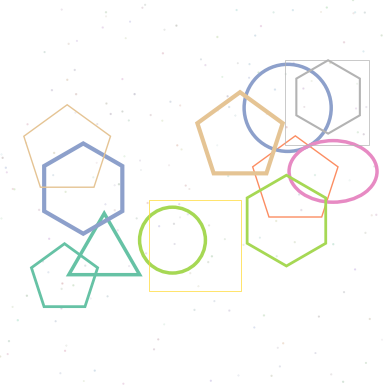[{"shape": "pentagon", "thickness": 2, "radius": 0.45, "center": [0.168, 0.277]}, {"shape": "triangle", "thickness": 2.5, "radius": 0.53, "center": [0.271, 0.34]}, {"shape": "pentagon", "thickness": 1, "radius": 0.58, "center": [0.767, 0.531]}, {"shape": "circle", "thickness": 2.5, "radius": 0.57, "center": [0.747, 0.72]}, {"shape": "hexagon", "thickness": 3, "radius": 0.59, "center": [0.216, 0.51]}, {"shape": "oval", "thickness": 2.5, "radius": 0.57, "center": [0.865, 0.555]}, {"shape": "hexagon", "thickness": 2, "radius": 0.59, "center": [0.744, 0.427]}, {"shape": "circle", "thickness": 2.5, "radius": 0.43, "center": [0.448, 0.376]}, {"shape": "square", "thickness": 0.5, "radius": 0.59, "center": [0.507, 0.362]}, {"shape": "pentagon", "thickness": 1, "radius": 0.59, "center": [0.174, 0.609]}, {"shape": "pentagon", "thickness": 3, "radius": 0.58, "center": [0.623, 0.644]}, {"shape": "square", "thickness": 0.5, "radius": 0.55, "center": [0.849, 0.733]}, {"shape": "hexagon", "thickness": 1.5, "radius": 0.48, "center": [0.852, 0.748]}]